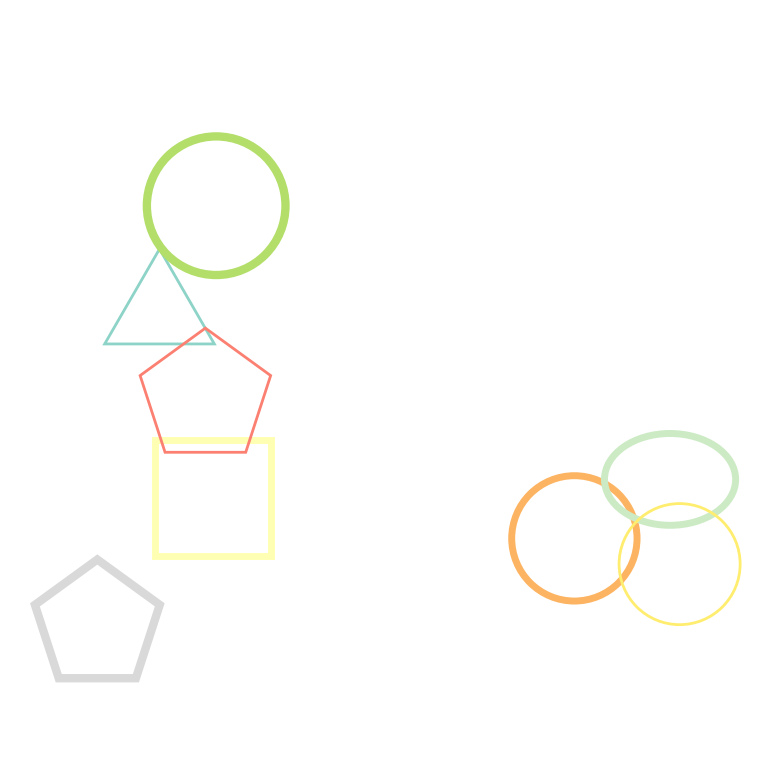[{"shape": "triangle", "thickness": 1, "radius": 0.41, "center": [0.207, 0.594]}, {"shape": "square", "thickness": 2.5, "radius": 0.38, "center": [0.276, 0.353]}, {"shape": "pentagon", "thickness": 1, "radius": 0.45, "center": [0.267, 0.485]}, {"shape": "circle", "thickness": 2.5, "radius": 0.41, "center": [0.746, 0.301]}, {"shape": "circle", "thickness": 3, "radius": 0.45, "center": [0.281, 0.733]}, {"shape": "pentagon", "thickness": 3, "radius": 0.43, "center": [0.126, 0.188]}, {"shape": "oval", "thickness": 2.5, "radius": 0.43, "center": [0.87, 0.377]}, {"shape": "circle", "thickness": 1, "radius": 0.39, "center": [0.883, 0.267]}]